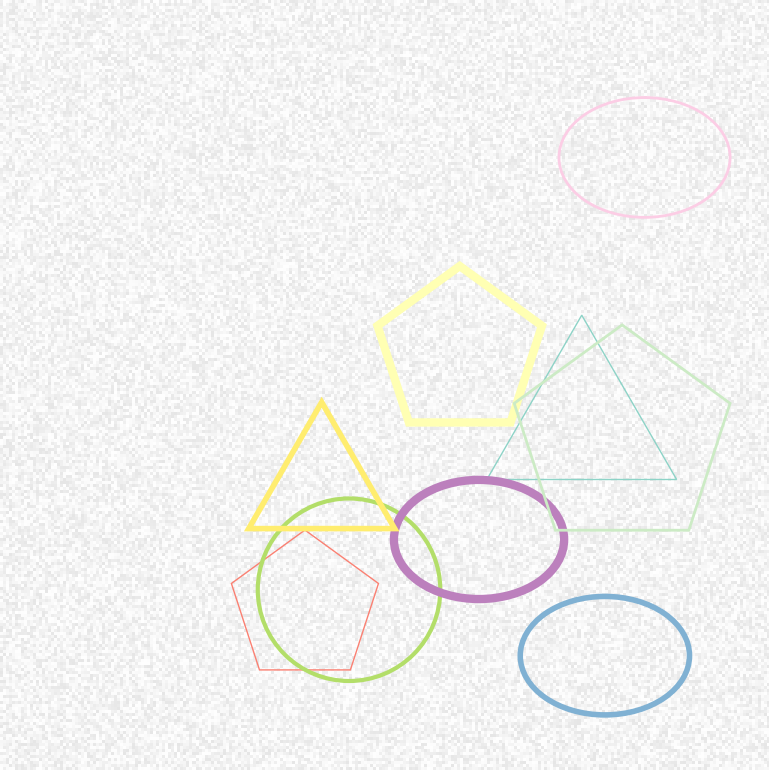[{"shape": "triangle", "thickness": 0.5, "radius": 0.71, "center": [0.756, 0.448]}, {"shape": "pentagon", "thickness": 3, "radius": 0.56, "center": [0.597, 0.542]}, {"shape": "pentagon", "thickness": 0.5, "radius": 0.5, "center": [0.396, 0.211]}, {"shape": "oval", "thickness": 2, "radius": 0.55, "center": [0.786, 0.148]}, {"shape": "circle", "thickness": 1.5, "radius": 0.59, "center": [0.453, 0.234]}, {"shape": "oval", "thickness": 1, "radius": 0.56, "center": [0.837, 0.795]}, {"shape": "oval", "thickness": 3, "radius": 0.55, "center": [0.622, 0.299]}, {"shape": "pentagon", "thickness": 1, "radius": 0.74, "center": [0.808, 0.431]}, {"shape": "triangle", "thickness": 2, "radius": 0.55, "center": [0.418, 0.368]}]